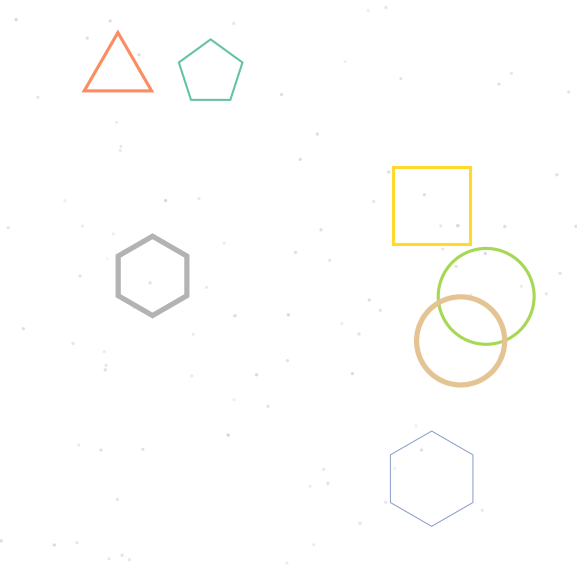[{"shape": "pentagon", "thickness": 1, "radius": 0.29, "center": [0.365, 0.873]}, {"shape": "triangle", "thickness": 1.5, "radius": 0.34, "center": [0.204, 0.875]}, {"shape": "hexagon", "thickness": 0.5, "radius": 0.41, "center": [0.747, 0.17]}, {"shape": "circle", "thickness": 1.5, "radius": 0.42, "center": [0.842, 0.486]}, {"shape": "square", "thickness": 1.5, "radius": 0.33, "center": [0.747, 0.644]}, {"shape": "circle", "thickness": 2.5, "radius": 0.38, "center": [0.798, 0.409]}, {"shape": "hexagon", "thickness": 2.5, "radius": 0.34, "center": [0.264, 0.521]}]